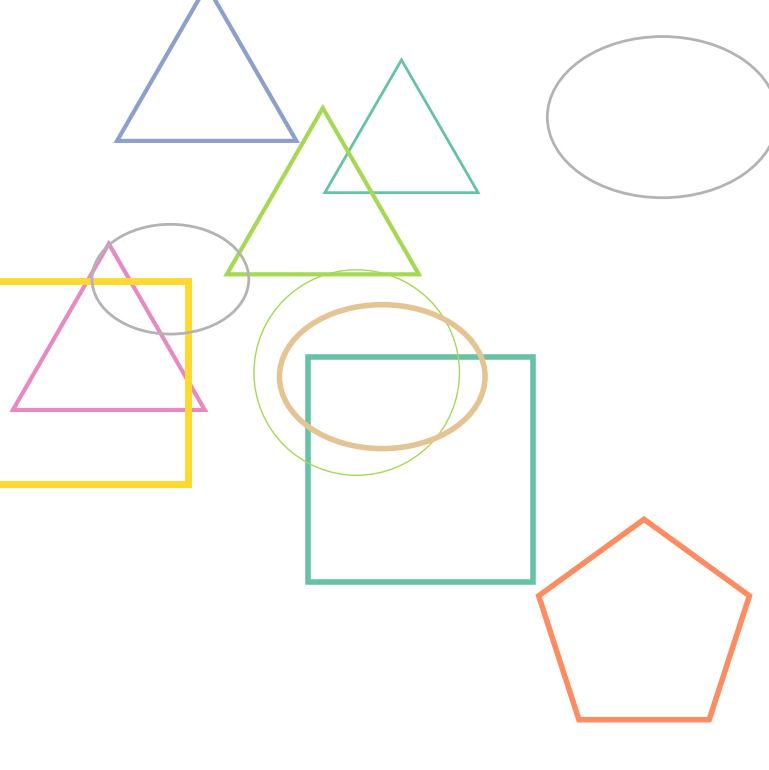[{"shape": "square", "thickness": 2, "radius": 0.73, "center": [0.546, 0.391]}, {"shape": "triangle", "thickness": 1, "radius": 0.57, "center": [0.521, 0.807]}, {"shape": "pentagon", "thickness": 2, "radius": 0.72, "center": [0.836, 0.182]}, {"shape": "triangle", "thickness": 1.5, "radius": 0.67, "center": [0.268, 0.884]}, {"shape": "triangle", "thickness": 1.5, "radius": 0.72, "center": [0.141, 0.54]}, {"shape": "circle", "thickness": 0.5, "radius": 0.67, "center": [0.463, 0.516]}, {"shape": "triangle", "thickness": 1.5, "radius": 0.72, "center": [0.419, 0.716]}, {"shape": "square", "thickness": 2.5, "radius": 0.66, "center": [0.112, 0.503]}, {"shape": "oval", "thickness": 2, "radius": 0.67, "center": [0.496, 0.511]}, {"shape": "oval", "thickness": 1, "radius": 0.51, "center": [0.221, 0.637]}, {"shape": "oval", "thickness": 1, "radius": 0.75, "center": [0.86, 0.848]}]